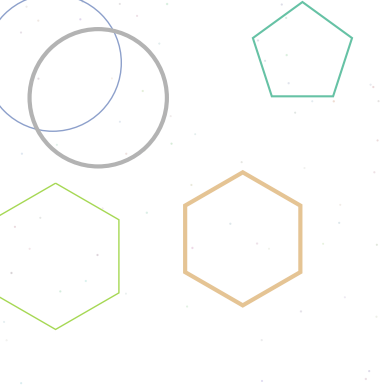[{"shape": "pentagon", "thickness": 1.5, "radius": 0.68, "center": [0.786, 0.859]}, {"shape": "circle", "thickness": 1, "radius": 0.89, "center": [0.137, 0.837]}, {"shape": "hexagon", "thickness": 1, "radius": 0.95, "center": [0.144, 0.334]}, {"shape": "hexagon", "thickness": 3, "radius": 0.86, "center": [0.631, 0.38]}, {"shape": "circle", "thickness": 3, "radius": 0.89, "center": [0.255, 0.746]}]